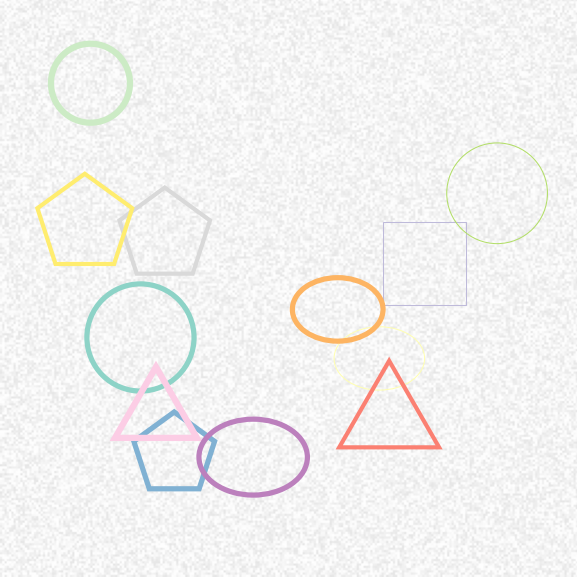[{"shape": "circle", "thickness": 2.5, "radius": 0.46, "center": [0.243, 0.415]}, {"shape": "oval", "thickness": 0.5, "radius": 0.39, "center": [0.657, 0.378]}, {"shape": "square", "thickness": 0.5, "radius": 0.36, "center": [0.735, 0.543]}, {"shape": "triangle", "thickness": 2, "radius": 0.5, "center": [0.674, 0.274]}, {"shape": "pentagon", "thickness": 2.5, "radius": 0.37, "center": [0.302, 0.212]}, {"shape": "oval", "thickness": 2.5, "radius": 0.39, "center": [0.585, 0.463]}, {"shape": "circle", "thickness": 0.5, "radius": 0.44, "center": [0.861, 0.664]}, {"shape": "triangle", "thickness": 3, "radius": 0.41, "center": [0.27, 0.282]}, {"shape": "pentagon", "thickness": 2, "radius": 0.41, "center": [0.285, 0.592]}, {"shape": "oval", "thickness": 2.5, "radius": 0.47, "center": [0.438, 0.208]}, {"shape": "circle", "thickness": 3, "radius": 0.34, "center": [0.157, 0.855]}, {"shape": "pentagon", "thickness": 2, "radius": 0.43, "center": [0.147, 0.612]}]